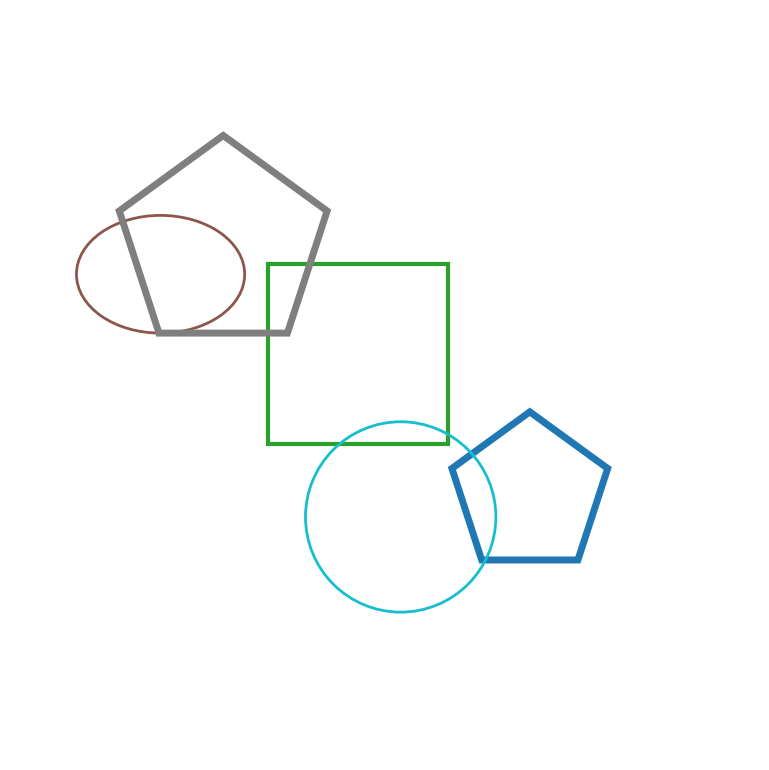[{"shape": "pentagon", "thickness": 2.5, "radius": 0.53, "center": [0.688, 0.359]}, {"shape": "square", "thickness": 1.5, "radius": 0.58, "center": [0.465, 0.54]}, {"shape": "oval", "thickness": 1, "radius": 0.55, "center": [0.209, 0.644]}, {"shape": "pentagon", "thickness": 2.5, "radius": 0.71, "center": [0.29, 0.682]}, {"shape": "circle", "thickness": 1, "radius": 0.62, "center": [0.52, 0.329]}]